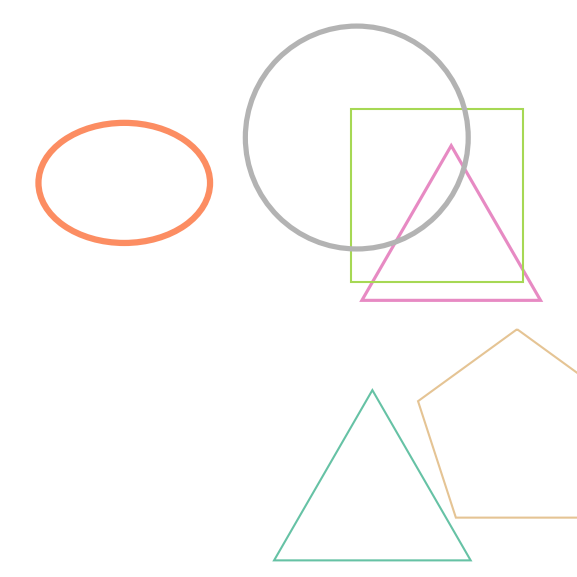[{"shape": "triangle", "thickness": 1, "radius": 0.98, "center": [0.645, 0.127]}, {"shape": "oval", "thickness": 3, "radius": 0.74, "center": [0.215, 0.682]}, {"shape": "triangle", "thickness": 1.5, "radius": 0.89, "center": [0.781, 0.568]}, {"shape": "square", "thickness": 1, "radius": 0.75, "center": [0.756, 0.661]}, {"shape": "pentagon", "thickness": 1, "radius": 0.9, "center": [0.895, 0.249]}, {"shape": "circle", "thickness": 2.5, "radius": 0.96, "center": [0.618, 0.761]}]